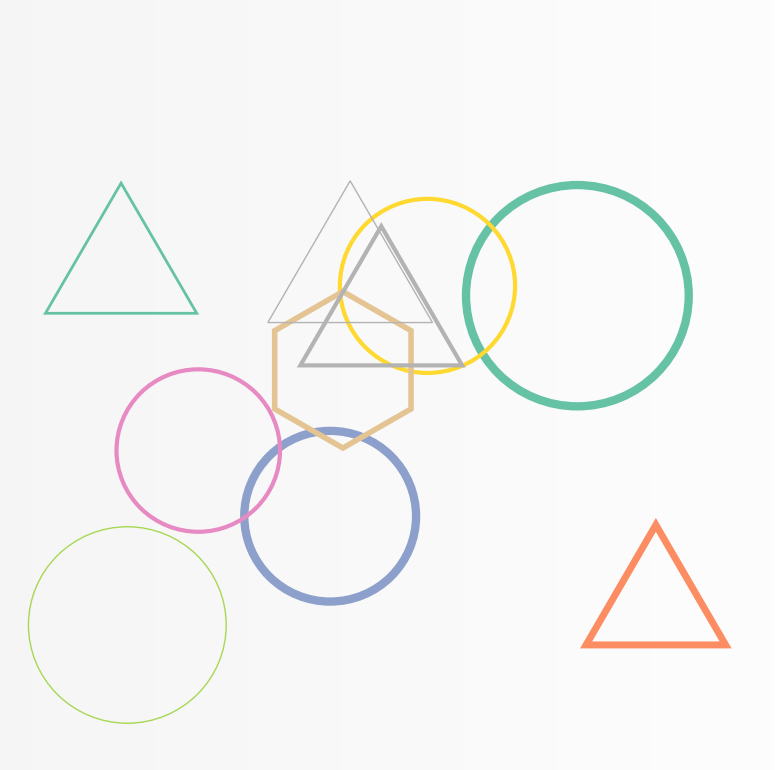[{"shape": "circle", "thickness": 3, "radius": 0.72, "center": [0.745, 0.616]}, {"shape": "triangle", "thickness": 1, "radius": 0.56, "center": [0.156, 0.649]}, {"shape": "triangle", "thickness": 2.5, "radius": 0.52, "center": [0.846, 0.214]}, {"shape": "circle", "thickness": 3, "radius": 0.55, "center": [0.426, 0.33]}, {"shape": "circle", "thickness": 1.5, "radius": 0.53, "center": [0.256, 0.415]}, {"shape": "circle", "thickness": 0.5, "radius": 0.64, "center": [0.164, 0.188]}, {"shape": "circle", "thickness": 1.5, "radius": 0.57, "center": [0.552, 0.629]}, {"shape": "hexagon", "thickness": 2, "radius": 0.51, "center": [0.442, 0.52]}, {"shape": "triangle", "thickness": 0.5, "radius": 0.61, "center": [0.452, 0.642]}, {"shape": "triangle", "thickness": 1.5, "radius": 0.6, "center": [0.492, 0.586]}]